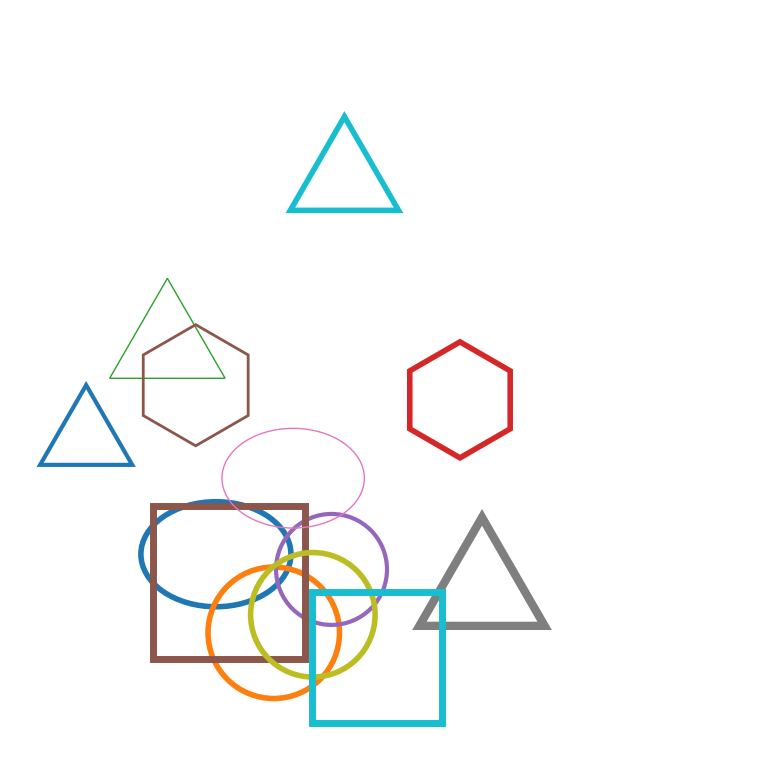[{"shape": "triangle", "thickness": 1.5, "radius": 0.35, "center": [0.112, 0.431]}, {"shape": "oval", "thickness": 2, "radius": 0.49, "center": [0.28, 0.28]}, {"shape": "circle", "thickness": 2, "radius": 0.43, "center": [0.356, 0.178]}, {"shape": "triangle", "thickness": 0.5, "radius": 0.43, "center": [0.217, 0.552]}, {"shape": "hexagon", "thickness": 2, "radius": 0.38, "center": [0.597, 0.481]}, {"shape": "circle", "thickness": 1.5, "radius": 0.36, "center": [0.431, 0.26]}, {"shape": "square", "thickness": 2.5, "radius": 0.5, "center": [0.297, 0.243]}, {"shape": "hexagon", "thickness": 1, "radius": 0.39, "center": [0.254, 0.5]}, {"shape": "oval", "thickness": 0.5, "radius": 0.46, "center": [0.381, 0.379]}, {"shape": "triangle", "thickness": 3, "radius": 0.47, "center": [0.626, 0.234]}, {"shape": "circle", "thickness": 2, "radius": 0.4, "center": [0.406, 0.202]}, {"shape": "square", "thickness": 2.5, "radius": 0.42, "center": [0.49, 0.146]}, {"shape": "triangle", "thickness": 2, "radius": 0.41, "center": [0.447, 0.767]}]